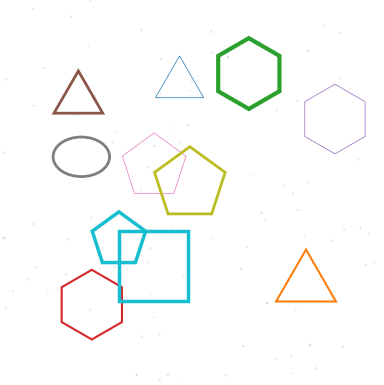[{"shape": "triangle", "thickness": 0.5, "radius": 0.36, "center": [0.466, 0.782]}, {"shape": "triangle", "thickness": 1.5, "radius": 0.45, "center": [0.795, 0.262]}, {"shape": "hexagon", "thickness": 3, "radius": 0.46, "center": [0.646, 0.809]}, {"shape": "hexagon", "thickness": 1.5, "radius": 0.45, "center": [0.238, 0.209]}, {"shape": "hexagon", "thickness": 0.5, "radius": 0.45, "center": [0.87, 0.691]}, {"shape": "triangle", "thickness": 2, "radius": 0.37, "center": [0.204, 0.743]}, {"shape": "pentagon", "thickness": 0.5, "radius": 0.43, "center": [0.4, 0.568]}, {"shape": "oval", "thickness": 2, "radius": 0.37, "center": [0.211, 0.593]}, {"shape": "pentagon", "thickness": 2, "radius": 0.48, "center": [0.493, 0.522]}, {"shape": "pentagon", "thickness": 2.5, "radius": 0.36, "center": [0.309, 0.377]}, {"shape": "square", "thickness": 2.5, "radius": 0.45, "center": [0.399, 0.309]}]